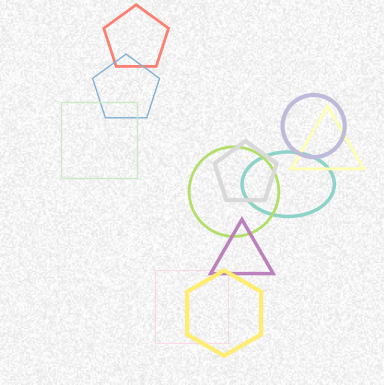[{"shape": "oval", "thickness": 2.5, "radius": 0.6, "center": [0.749, 0.522]}, {"shape": "triangle", "thickness": 2, "radius": 0.54, "center": [0.851, 0.616]}, {"shape": "circle", "thickness": 3, "radius": 0.4, "center": [0.815, 0.673]}, {"shape": "pentagon", "thickness": 2, "radius": 0.44, "center": [0.354, 0.899]}, {"shape": "pentagon", "thickness": 1, "radius": 0.46, "center": [0.327, 0.768]}, {"shape": "circle", "thickness": 2, "radius": 0.58, "center": [0.608, 0.502]}, {"shape": "square", "thickness": 0.5, "radius": 0.47, "center": [0.497, 0.204]}, {"shape": "pentagon", "thickness": 3, "radius": 0.42, "center": [0.638, 0.549]}, {"shape": "triangle", "thickness": 2.5, "radius": 0.47, "center": [0.628, 0.336]}, {"shape": "square", "thickness": 1, "radius": 0.49, "center": [0.258, 0.636]}, {"shape": "hexagon", "thickness": 3, "radius": 0.55, "center": [0.582, 0.187]}]